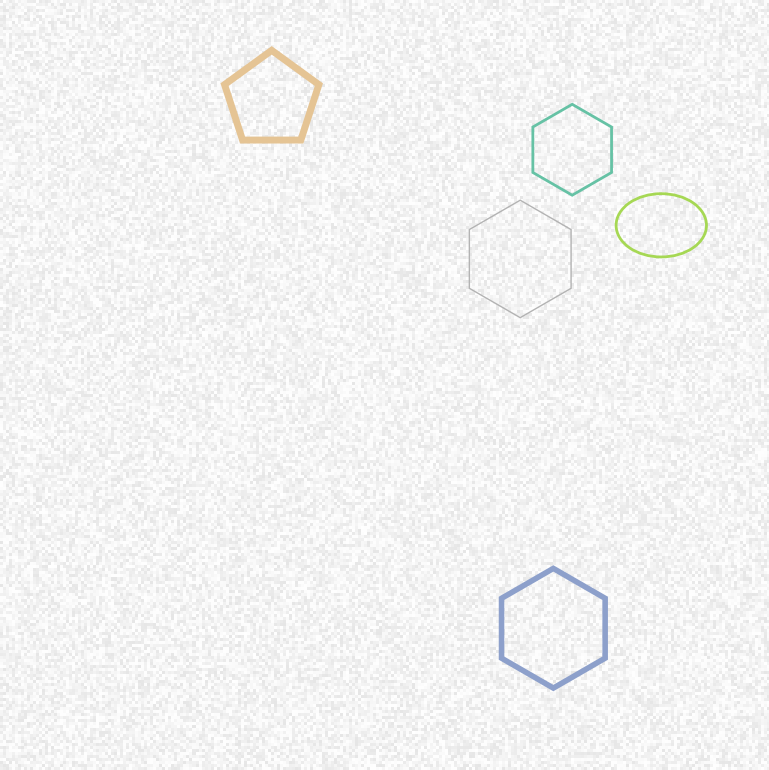[{"shape": "hexagon", "thickness": 1, "radius": 0.3, "center": [0.743, 0.806]}, {"shape": "hexagon", "thickness": 2, "radius": 0.39, "center": [0.719, 0.184]}, {"shape": "oval", "thickness": 1, "radius": 0.29, "center": [0.859, 0.707]}, {"shape": "pentagon", "thickness": 2.5, "radius": 0.32, "center": [0.353, 0.87]}, {"shape": "hexagon", "thickness": 0.5, "radius": 0.38, "center": [0.676, 0.664]}]